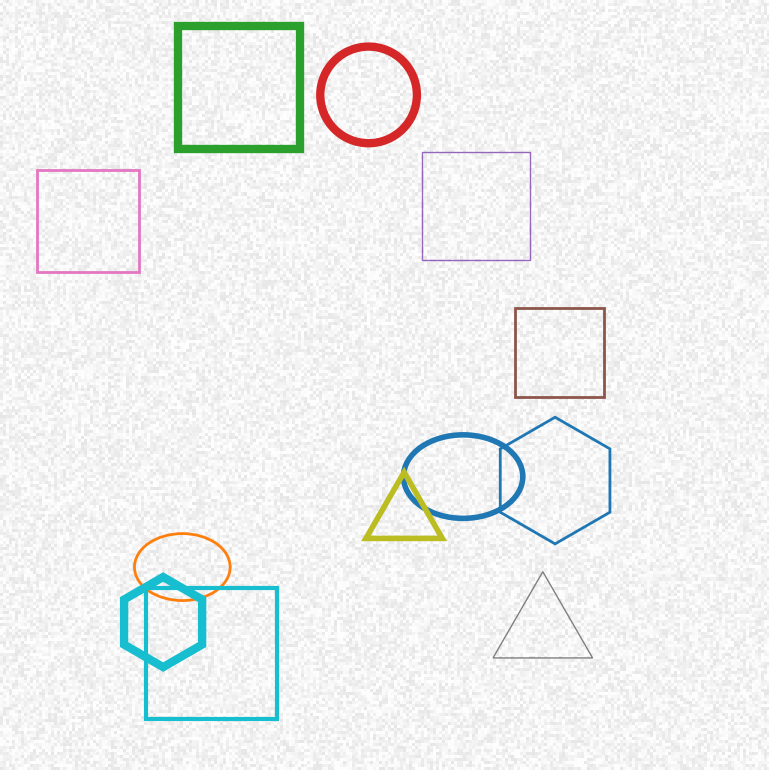[{"shape": "hexagon", "thickness": 1, "radius": 0.41, "center": [0.721, 0.376]}, {"shape": "oval", "thickness": 2, "radius": 0.39, "center": [0.601, 0.381]}, {"shape": "oval", "thickness": 1, "radius": 0.31, "center": [0.237, 0.264]}, {"shape": "square", "thickness": 3, "radius": 0.4, "center": [0.31, 0.887]}, {"shape": "circle", "thickness": 3, "radius": 0.31, "center": [0.479, 0.877]}, {"shape": "square", "thickness": 0.5, "radius": 0.35, "center": [0.618, 0.733]}, {"shape": "square", "thickness": 1, "radius": 0.29, "center": [0.727, 0.543]}, {"shape": "square", "thickness": 1, "radius": 0.33, "center": [0.114, 0.713]}, {"shape": "triangle", "thickness": 0.5, "radius": 0.37, "center": [0.705, 0.183]}, {"shape": "triangle", "thickness": 2, "radius": 0.29, "center": [0.525, 0.329]}, {"shape": "square", "thickness": 1.5, "radius": 0.42, "center": [0.275, 0.151]}, {"shape": "hexagon", "thickness": 3, "radius": 0.29, "center": [0.212, 0.192]}]